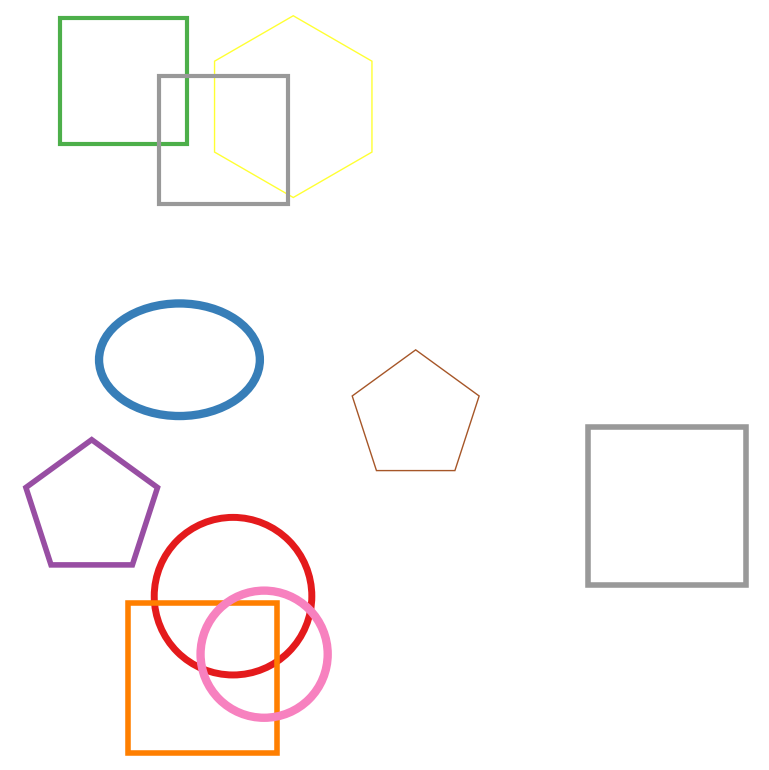[{"shape": "circle", "thickness": 2.5, "radius": 0.51, "center": [0.303, 0.226]}, {"shape": "oval", "thickness": 3, "radius": 0.52, "center": [0.233, 0.533]}, {"shape": "square", "thickness": 1.5, "radius": 0.41, "center": [0.16, 0.895]}, {"shape": "pentagon", "thickness": 2, "radius": 0.45, "center": [0.119, 0.339]}, {"shape": "square", "thickness": 2, "radius": 0.49, "center": [0.263, 0.119]}, {"shape": "hexagon", "thickness": 0.5, "radius": 0.59, "center": [0.381, 0.862]}, {"shape": "pentagon", "thickness": 0.5, "radius": 0.43, "center": [0.54, 0.459]}, {"shape": "circle", "thickness": 3, "radius": 0.41, "center": [0.343, 0.15]}, {"shape": "square", "thickness": 2, "radius": 0.51, "center": [0.866, 0.343]}, {"shape": "square", "thickness": 1.5, "radius": 0.42, "center": [0.29, 0.818]}]